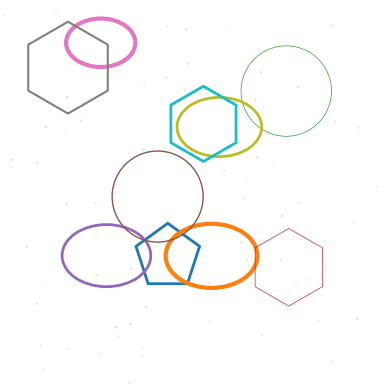[{"shape": "pentagon", "thickness": 2, "radius": 0.43, "center": [0.436, 0.333]}, {"shape": "oval", "thickness": 3, "radius": 0.6, "center": [0.549, 0.336]}, {"shape": "circle", "thickness": 0.5, "radius": 0.59, "center": [0.744, 0.763]}, {"shape": "hexagon", "thickness": 0.5, "radius": 0.5, "center": [0.75, 0.306]}, {"shape": "oval", "thickness": 2, "radius": 0.58, "center": [0.276, 0.336]}, {"shape": "circle", "thickness": 1, "radius": 0.59, "center": [0.409, 0.489]}, {"shape": "oval", "thickness": 3, "radius": 0.45, "center": [0.262, 0.889]}, {"shape": "hexagon", "thickness": 1.5, "radius": 0.6, "center": [0.177, 0.824]}, {"shape": "oval", "thickness": 2, "radius": 0.55, "center": [0.57, 0.67]}, {"shape": "hexagon", "thickness": 2, "radius": 0.49, "center": [0.528, 0.678]}]